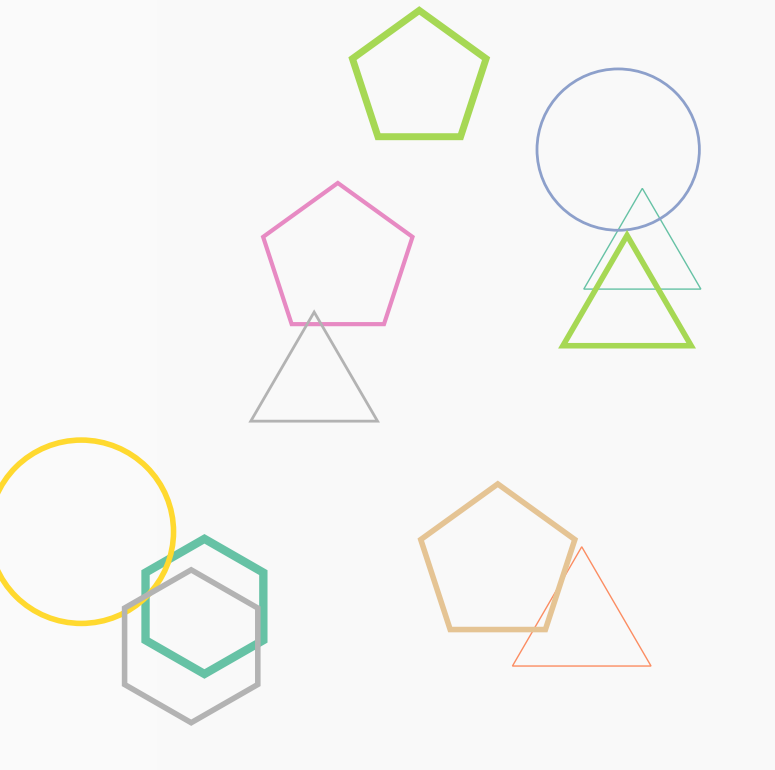[{"shape": "hexagon", "thickness": 3, "radius": 0.44, "center": [0.264, 0.212]}, {"shape": "triangle", "thickness": 0.5, "radius": 0.44, "center": [0.829, 0.668]}, {"shape": "triangle", "thickness": 0.5, "radius": 0.52, "center": [0.751, 0.187]}, {"shape": "circle", "thickness": 1, "radius": 0.52, "center": [0.798, 0.806]}, {"shape": "pentagon", "thickness": 1.5, "radius": 0.51, "center": [0.436, 0.661]}, {"shape": "triangle", "thickness": 2, "radius": 0.48, "center": [0.809, 0.599]}, {"shape": "pentagon", "thickness": 2.5, "radius": 0.45, "center": [0.541, 0.896]}, {"shape": "circle", "thickness": 2, "radius": 0.6, "center": [0.105, 0.309]}, {"shape": "pentagon", "thickness": 2, "radius": 0.52, "center": [0.642, 0.267]}, {"shape": "triangle", "thickness": 1, "radius": 0.47, "center": [0.405, 0.5]}, {"shape": "hexagon", "thickness": 2, "radius": 0.5, "center": [0.247, 0.161]}]